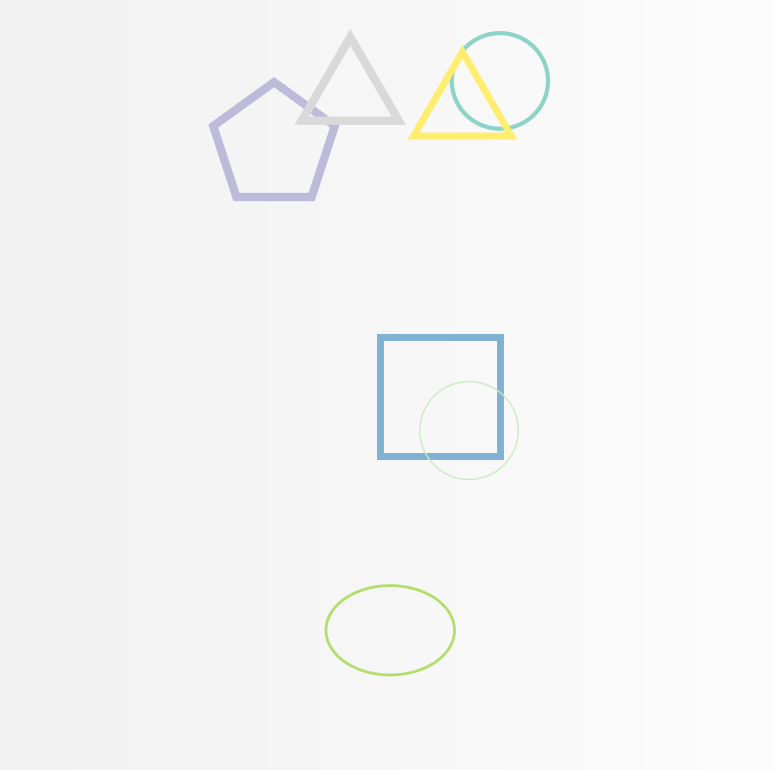[{"shape": "circle", "thickness": 1.5, "radius": 0.31, "center": [0.645, 0.895]}, {"shape": "pentagon", "thickness": 3, "radius": 0.41, "center": [0.354, 0.811]}, {"shape": "square", "thickness": 2.5, "radius": 0.39, "center": [0.568, 0.485]}, {"shape": "oval", "thickness": 1, "radius": 0.41, "center": [0.504, 0.181]}, {"shape": "triangle", "thickness": 3, "radius": 0.36, "center": [0.452, 0.879]}, {"shape": "circle", "thickness": 0.5, "radius": 0.32, "center": [0.605, 0.441]}, {"shape": "triangle", "thickness": 2.5, "radius": 0.36, "center": [0.597, 0.86]}]